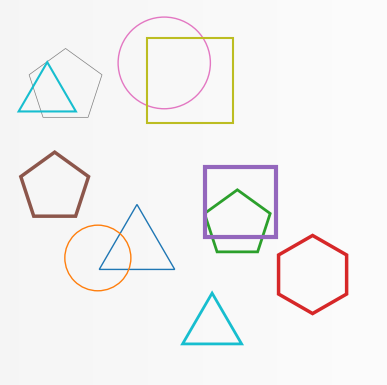[{"shape": "triangle", "thickness": 1, "radius": 0.56, "center": [0.353, 0.356]}, {"shape": "circle", "thickness": 1, "radius": 0.43, "center": [0.253, 0.33]}, {"shape": "pentagon", "thickness": 2, "radius": 0.45, "center": [0.613, 0.418]}, {"shape": "hexagon", "thickness": 2.5, "radius": 0.51, "center": [0.807, 0.287]}, {"shape": "square", "thickness": 3, "radius": 0.46, "center": [0.62, 0.476]}, {"shape": "pentagon", "thickness": 2.5, "radius": 0.46, "center": [0.141, 0.513]}, {"shape": "circle", "thickness": 1, "radius": 0.6, "center": [0.424, 0.837]}, {"shape": "pentagon", "thickness": 0.5, "radius": 0.49, "center": [0.169, 0.775]}, {"shape": "square", "thickness": 1.5, "radius": 0.56, "center": [0.491, 0.79]}, {"shape": "triangle", "thickness": 1.5, "radius": 0.43, "center": [0.122, 0.753]}, {"shape": "triangle", "thickness": 2, "radius": 0.44, "center": [0.547, 0.151]}]